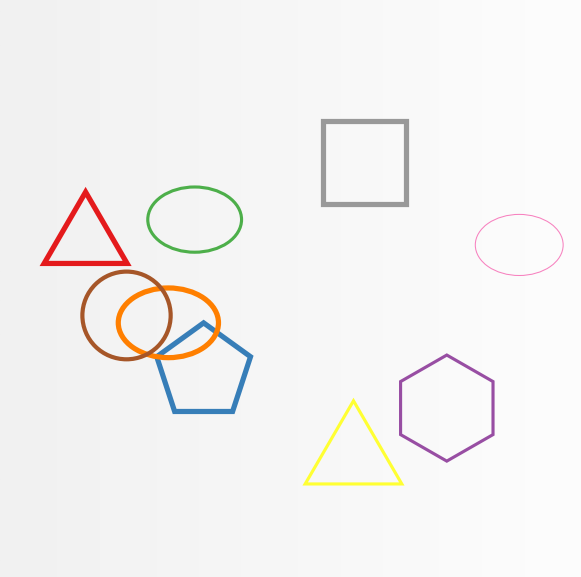[{"shape": "triangle", "thickness": 2.5, "radius": 0.41, "center": [0.147, 0.584]}, {"shape": "pentagon", "thickness": 2.5, "radius": 0.42, "center": [0.35, 0.355]}, {"shape": "oval", "thickness": 1.5, "radius": 0.4, "center": [0.335, 0.619]}, {"shape": "hexagon", "thickness": 1.5, "radius": 0.46, "center": [0.769, 0.293]}, {"shape": "oval", "thickness": 2.5, "radius": 0.43, "center": [0.29, 0.44]}, {"shape": "triangle", "thickness": 1.5, "radius": 0.48, "center": [0.608, 0.209]}, {"shape": "circle", "thickness": 2, "radius": 0.38, "center": [0.218, 0.453]}, {"shape": "oval", "thickness": 0.5, "radius": 0.38, "center": [0.893, 0.575]}, {"shape": "square", "thickness": 2.5, "radius": 0.36, "center": [0.627, 0.717]}]